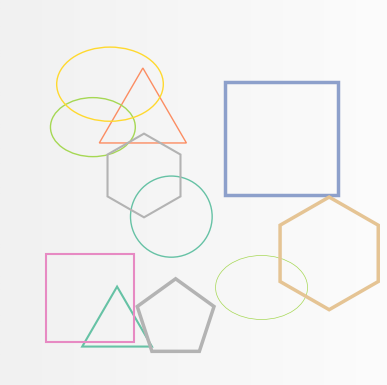[{"shape": "triangle", "thickness": 1.5, "radius": 0.52, "center": [0.302, 0.152]}, {"shape": "circle", "thickness": 1, "radius": 0.53, "center": [0.442, 0.437]}, {"shape": "triangle", "thickness": 1, "radius": 0.65, "center": [0.369, 0.694]}, {"shape": "square", "thickness": 2.5, "radius": 0.73, "center": [0.727, 0.64]}, {"shape": "square", "thickness": 1.5, "radius": 0.57, "center": [0.233, 0.226]}, {"shape": "oval", "thickness": 1, "radius": 0.55, "center": [0.24, 0.67]}, {"shape": "oval", "thickness": 0.5, "radius": 0.59, "center": [0.675, 0.253]}, {"shape": "oval", "thickness": 1, "radius": 0.69, "center": [0.284, 0.781]}, {"shape": "hexagon", "thickness": 2.5, "radius": 0.73, "center": [0.849, 0.342]}, {"shape": "hexagon", "thickness": 1.5, "radius": 0.54, "center": [0.372, 0.544]}, {"shape": "pentagon", "thickness": 2.5, "radius": 0.52, "center": [0.453, 0.172]}]